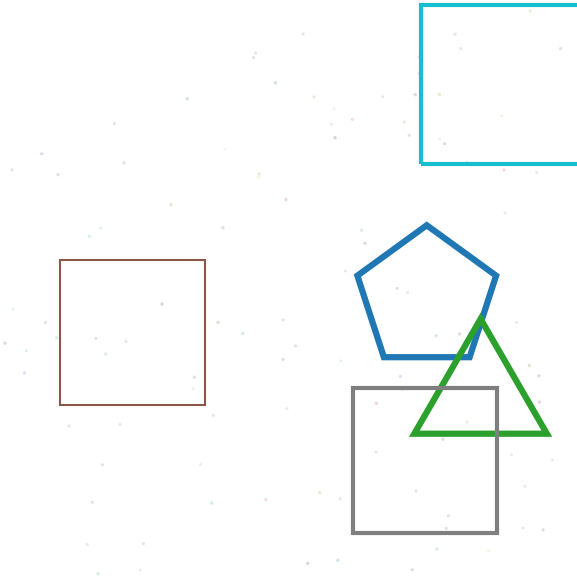[{"shape": "pentagon", "thickness": 3, "radius": 0.63, "center": [0.739, 0.483]}, {"shape": "triangle", "thickness": 3, "radius": 0.66, "center": [0.832, 0.314]}, {"shape": "square", "thickness": 1, "radius": 0.63, "center": [0.229, 0.423]}, {"shape": "square", "thickness": 2, "radius": 0.63, "center": [0.735, 0.202]}, {"shape": "square", "thickness": 2, "radius": 0.69, "center": [0.867, 0.853]}]